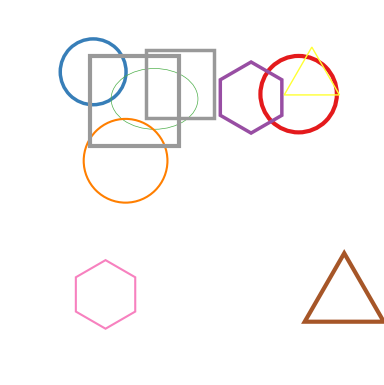[{"shape": "circle", "thickness": 3, "radius": 0.5, "center": [0.776, 0.755]}, {"shape": "circle", "thickness": 2.5, "radius": 0.43, "center": [0.242, 0.813]}, {"shape": "oval", "thickness": 0.5, "radius": 0.56, "center": [0.401, 0.743]}, {"shape": "hexagon", "thickness": 2.5, "radius": 0.46, "center": [0.652, 0.747]}, {"shape": "circle", "thickness": 1.5, "radius": 0.54, "center": [0.326, 0.582]}, {"shape": "triangle", "thickness": 1, "radius": 0.41, "center": [0.81, 0.795]}, {"shape": "triangle", "thickness": 3, "radius": 0.59, "center": [0.894, 0.224]}, {"shape": "hexagon", "thickness": 1.5, "radius": 0.45, "center": [0.274, 0.235]}, {"shape": "square", "thickness": 3, "radius": 0.58, "center": [0.349, 0.737]}, {"shape": "square", "thickness": 2.5, "radius": 0.44, "center": [0.468, 0.782]}]